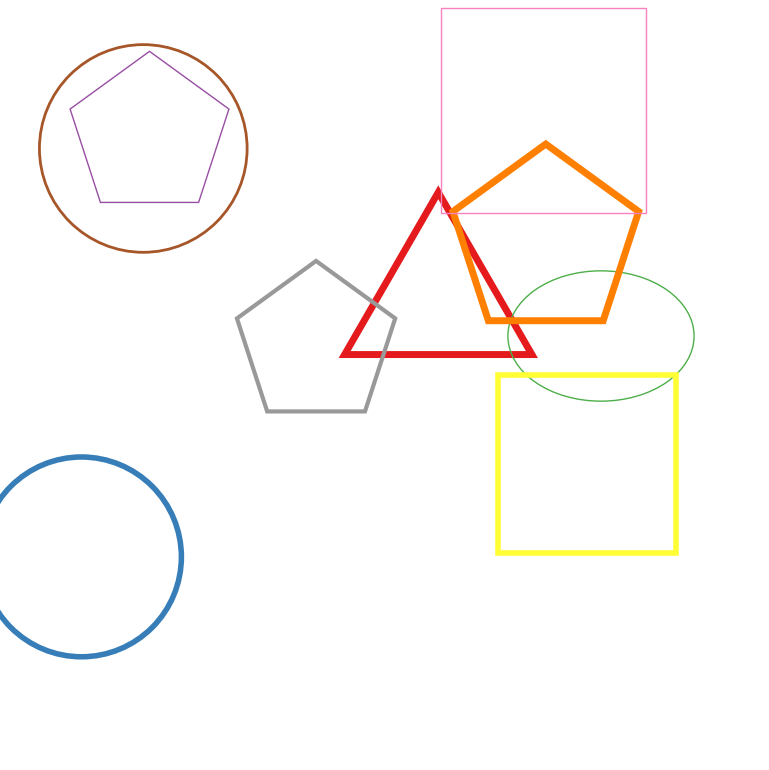[{"shape": "triangle", "thickness": 2.5, "radius": 0.7, "center": [0.569, 0.61]}, {"shape": "circle", "thickness": 2, "radius": 0.65, "center": [0.106, 0.277]}, {"shape": "oval", "thickness": 0.5, "radius": 0.6, "center": [0.781, 0.564]}, {"shape": "pentagon", "thickness": 0.5, "radius": 0.54, "center": [0.194, 0.825]}, {"shape": "pentagon", "thickness": 2.5, "radius": 0.63, "center": [0.709, 0.686]}, {"shape": "square", "thickness": 2, "radius": 0.58, "center": [0.763, 0.398]}, {"shape": "circle", "thickness": 1, "radius": 0.67, "center": [0.186, 0.807]}, {"shape": "square", "thickness": 0.5, "radius": 0.66, "center": [0.706, 0.857]}, {"shape": "pentagon", "thickness": 1.5, "radius": 0.54, "center": [0.411, 0.553]}]